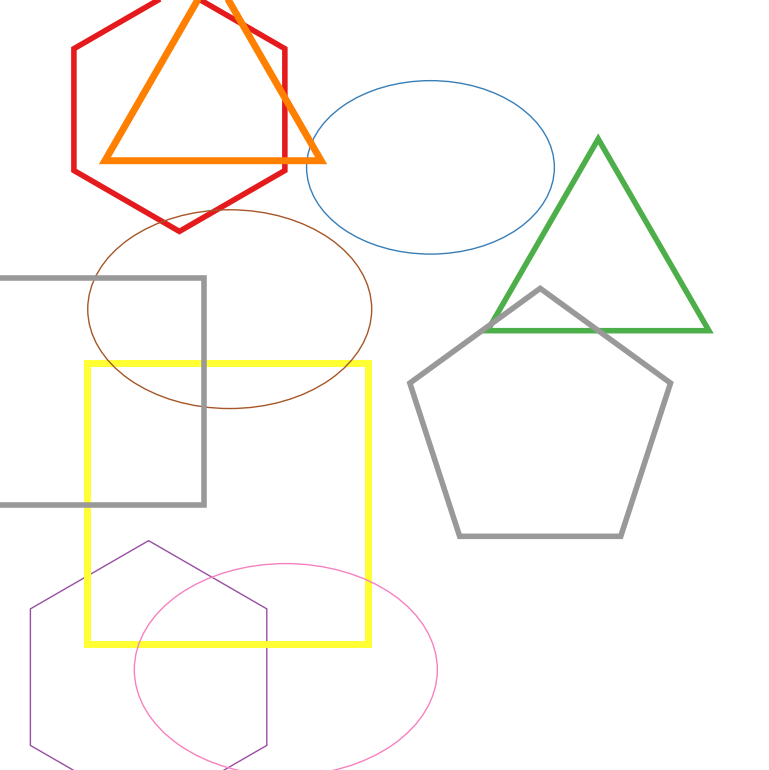[{"shape": "hexagon", "thickness": 2, "radius": 0.79, "center": [0.233, 0.858]}, {"shape": "oval", "thickness": 0.5, "radius": 0.8, "center": [0.559, 0.783]}, {"shape": "triangle", "thickness": 2, "radius": 0.83, "center": [0.777, 0.654]}, {"shape": "hexagon", "thickness": 0.5, "radius": 0.89, "center": [0.193, 0.121]}, {"shape": "triangle", "thickness": 2.5, "radius": 0.81, "center": [0.277, 0.872]}, {"shape": "square", "thickness": 2.5, "radius": 0.91, "center": [0.295, 0.346]}, {"shape": "oval", "thickness": 0.5, "radius": 0.92, "center": [0.298, 0.599]}, {"shape": "oval", "thickness": 0.5, "radius": 0.98, "center": [0.371, 0.13]}, {"shape": "square", "thickness": 2, "radius": 0.74, "center": [0.117, 0.491]}, {"shape": "pentagon", "thickness": 2, "radius": 0.89, "center": [0.702, 0.447]}]